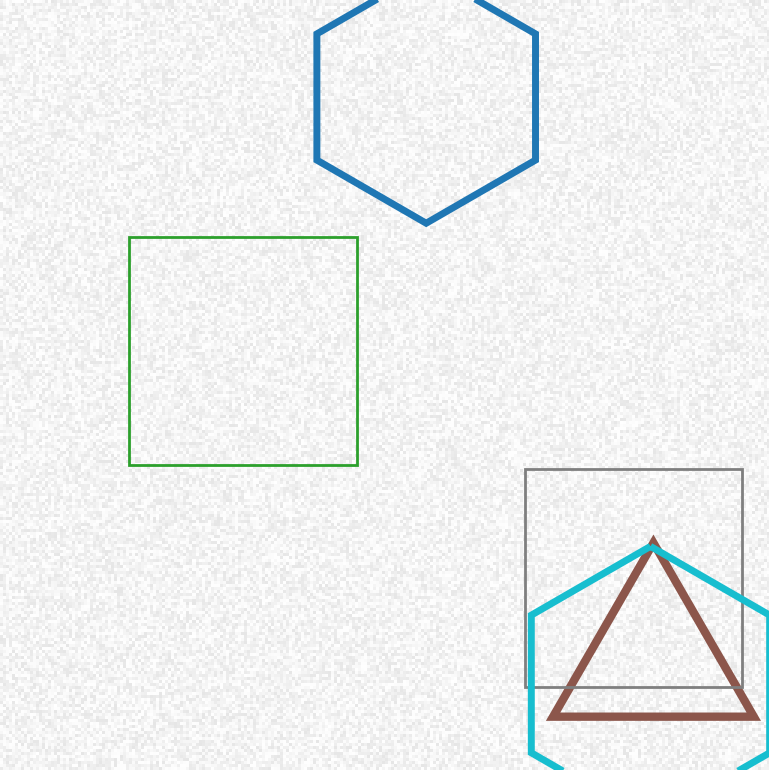[{"shape": "hexagon", "thickness": 2.5, "radius": 0.82, "center": [0.553, 0.874]}, {"shape": "square", "thickness": 1, "radius": 0.74, "center": [0.315, 0.544]}, {"shape": "triangle", "thickness": 3, "radius": 0.75, "center": [0.849, 0.144]}, {"shape": "square", "thickness": 1, "radius": 0.71, "center": [0.823, 0.249]}, {"shape": "hexagon", "thickness": 2.5, "radius": 0.89, "center": [0.845, 0.112]}]